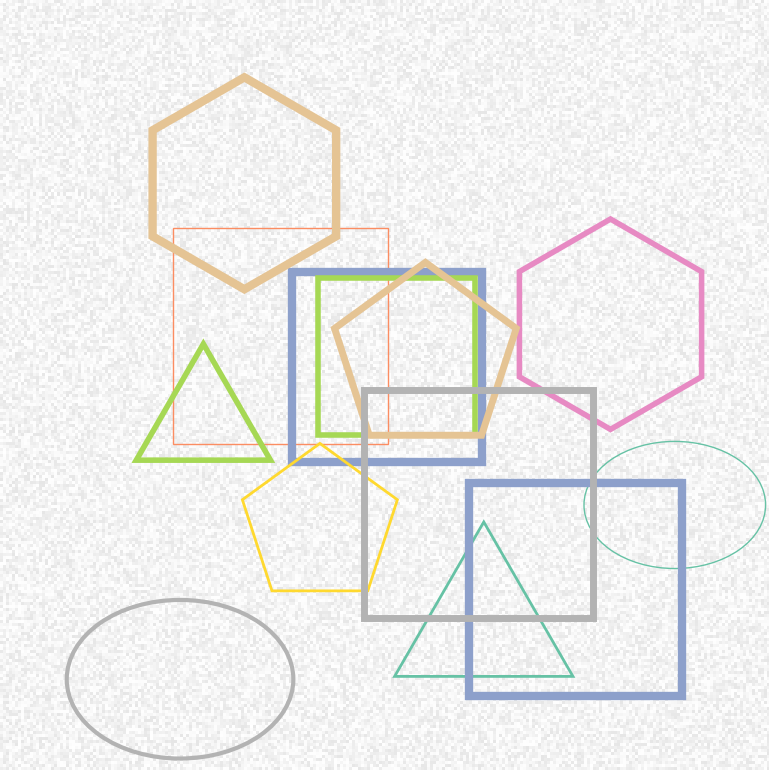[{"shape": "triangle", "thickness": 1, "radius": 0.67, "center": [0.628, 0.188]}, {"shape": "oval", "thickness": 0.5, "radius": 0.59, "center": [0.876, 0.344]}, {"shape": "square", "thickness": 0.5, "radius": 0.7, "center": [0.364, 0.564]}, {"shape": "square", "thickness": 3, "radius": 0.62, "center": [0.503, 0.523]}, {"shape": "square", "thickness": 3, "radius": 0.69, "center": [0.748, 0.235]}, {"shape": "hexagon", "thickness": 2, "radius": 0.68, "center": [0.793, 0.579]}, {"shape": "square", "thickness": 2, "radius": 0.51, "center": [0.515, 0.537]}, {"shape": "triangle", "thickness": 2, "radius": 0.5, "center": [0.264, 0.453]}, {"shape": "pentagon", "thickness": 1, "radius": 0.53, "center": [0.415, 0.318]}, {"shape": "pentagon", "thickness": 2.5, "radius": 0.62, "center": [0.552, 0.535]}, {"shape": "hexagon", "thickness": 3, "radius": 0.69, "center": [0.317, 0.762]}, {"shape": "square", "thickness": 2.5, "radius": 0.74, "center": [0.621, 0.346]}, {"shape": "oval", "thickness": 1.5, "radius": 0.74, "center": [0.234, 0.118]}]